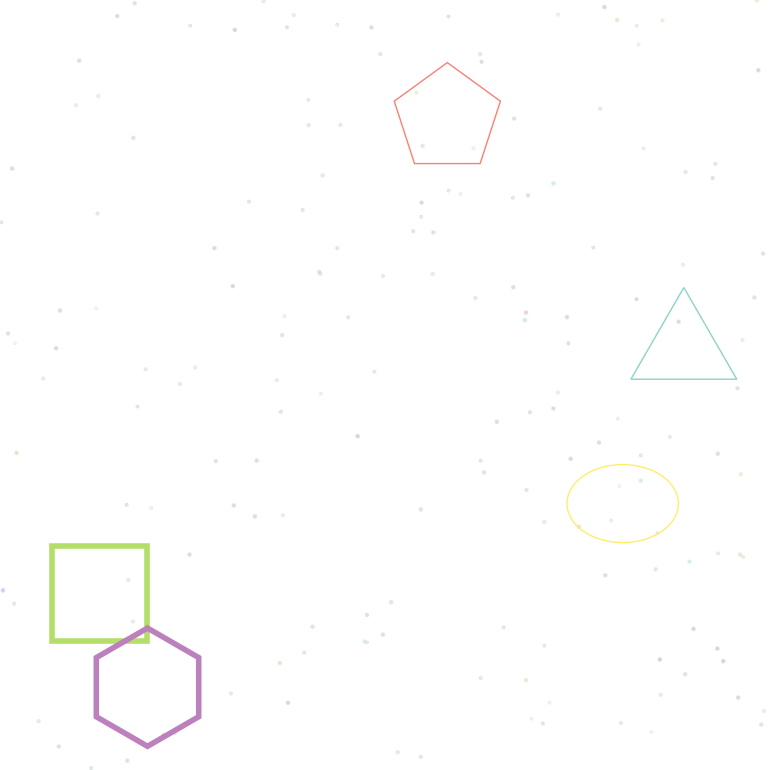[{"shape": "triangle", "thickness": 0.5, "radius": 0.4, "center": [0.888, 0.547]}, {"shape": "pentagon", "thickness": 0.5, "radius": 0.36, "center": [0.581, 0.846]}, {"shape": "square", "thickness": 2, "radius": 0.31, "center": [0.129, 0.229]}, {"shape": "hexagon", "thickness": 2, "radius": 0.38, "center": [0.192, 0.108]}, {"shape": "oval", "thickness": 0.5, "radius": 0.36, "center": [0.809, 0.346]}]